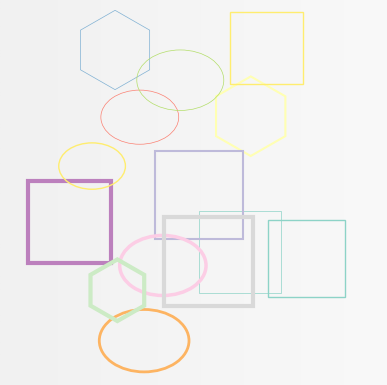[{"shape": "square", "thickness": 0.5, "radius": 0.53, "center": [0.62, 0.345]}, {"shape": "square", "thickness": 1, "radius": 0.5, "center": [0.791, 0.328]}, {"shape": "hexagon", "thickness": 1.5, "radius": 0.52, "center": [0.647, 0.698]}, {"shape": "square", "thickness": 1.5, "radius": 0.57, "center": [0.514, 0.493]}, {"shape": "oval", "thickness": 0.5, "radius": 0.5, "center": [0.361, 0.696]}, {"shape": "hexagon", "thickness": 0.5, "radius": 0.52, "center": [0.297, 0.87]}, {"shape": "oval", "thickness": 2, "radius": 0.58, "center": [0.372, 0.115]}, {"shape": "oval", "thickness": 0.5, "radius": 0.56, "center": [0.465, 0.792]}, {"shape": "oval", "thickness": 2.5, "radius": 0.56, "center": [0.42, 0.31]}, {"shape": "square", "thickness": 3, "radius": 0.58, "center": [0.539, 0.321]}, {"shape": "square", "thickness": 3, "radius": 0.53, "center": [0.178, 0.424]}, {"shape": "hexagon", "thickness": 3, "radius": 0.4, "center": [0.303, 0.246]}, {"shape": "oval", "thickness": 1, "radius": 0.43, "center": [0.238, 0.569]}, {"shape": "square", "thickness": 1, "radius": 0.47, "center": [0.688, 0.876]}]